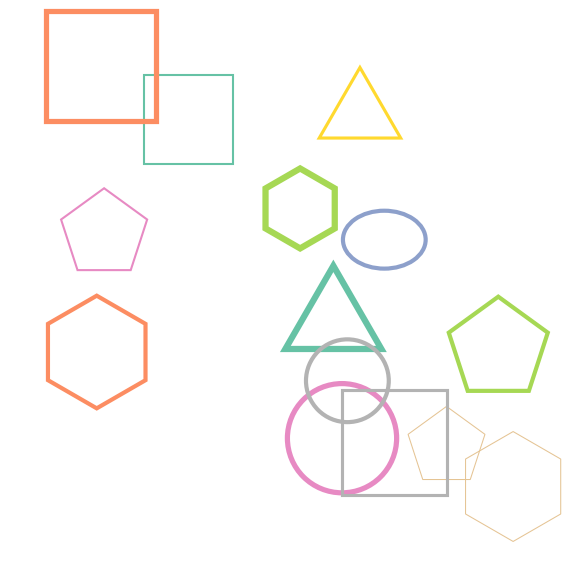[{"shape": "square", "thickness": 1, "radius": 0.38, "center": [0.327, 0.792]}, {"shape": "triangle", "thickness": 3, "radius": 0.48, "center": [0.577, 0.443]}, {"shape": "square", "thickness": 2.5, "radius": 0.48, "center": [0.175, 0.885]}, {"shape": "hexagon", "thickness": 2, "radius": 0.49, "center": [0.168, 0.39]}, {"shape": "oval", "thickness": 2, "radius": 0.36, "center": [0.665, 0.584]}, {"shape": "circle", "thickness": 2.5, "radius": 0.47, "center": [0.592, 0.24]}, {"shape": "pentagon", "thickness": 1, "radius": 0.39, "center": [0.18, 0.595]}, {"shape": "pentagon", "thickness": 2, "radius": 0.45, "center": [0.863, 0.395]}, {"shape": "hexagon", "thickness": 3, "radius": 0.35, "center": [0.52, 0.638]}, {"shape": "triangle", "thickness": 1.5, "radius": 0.41, "center": [0.623, 0.801]}, {"shape": "hexagon", "thickness": 0.5, "radius": 0.48, "center": [0.889, 0.157]}, {"shape": "pentagon", "thickness": 0.5, "radius": 0.35, "center": [0.773, 0.225]}, {"shape": "circle", "thickness": 2, "radius": 0.36, "center": [0.602, 0.34]}, {"shape": "square", "thickness": 1.5, "radius": 0.45, "center": [0.683, 0.233]}]